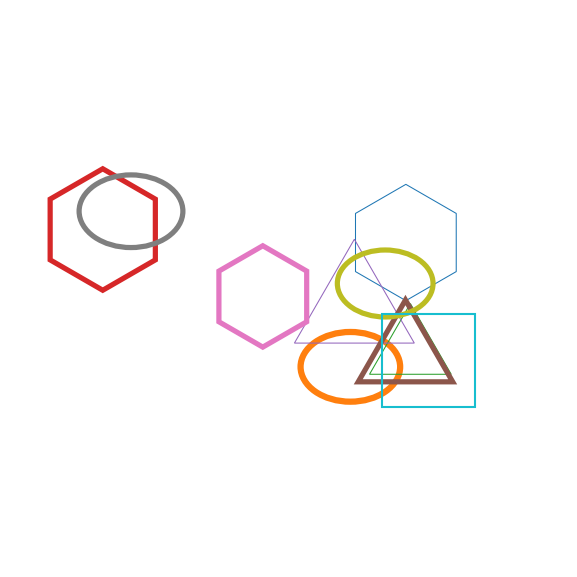[{"shape": "hexagon", "thickness": 0.5, "radius": 0.5, "center": [0.703, 0.579]}, {"shape": "oval", "thickness": 3, "radius": 0.43, "center": [0.607, 0.364]}, {"shape": "triangle", "thickness": 0.5, "radius": 0.41, "center": [0.711, 0.392]}, {"shape": "hexagon", "thickness": 2.5, "radius": 0.53, "center": [0.178, 0.602]}, {"shape": "triangle", "thickness": 0.5, "radius": 0.6, "center": [0.614, 0.465]}, {"shape": "triangle", "thickness": 2.5, "radius": 0.47, "center": [0.702, 0.385]}, {"shape": "hexagon", "thickness": 2.5, "radius": 0.44, "center": [0.455, 0.486]}, {"shape": "oval", "thickness": 2.5, "radius": 0.45, "center": [0.227, 0.633]}, {"shape": "oval", "thickness": 2.5, "radius": 0.41, "center": [0.667, 0.508]}, {"shape": "square", "thickness": 1, "radius": 0.4, "center": [0.742, 0.375]}]